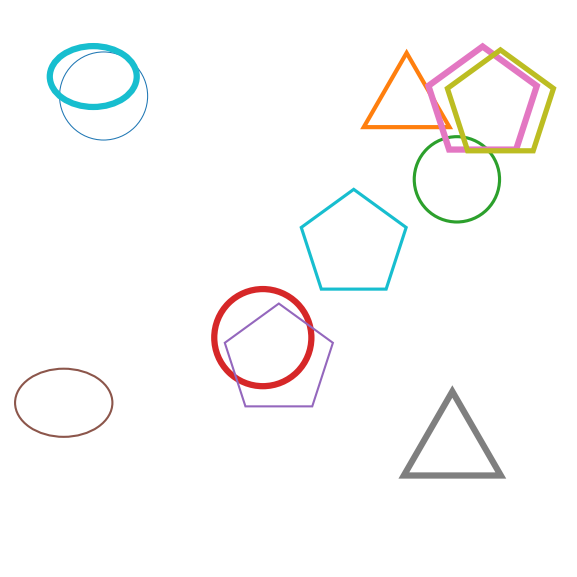[{"shape": "circle", "thickness": 0.5, "radius": 0.38, "center": [0.179, 0.833]}, {"shape": "triangle", "thickness": 2, "radius": 0.43, "center": [0.704, 0.822]}, {"shape": "circle", "thickness": 1.5, "radius": 0.37, "center": [0.791, 0.689]}, {"shape": "circle", "thickness": 3, "radius": 0.42, "center": [0.455, 0.415]}, {"shape": "pentagon", "thickness": 1, "radius": 0.49, "center": [0.483, 0.375]}, {"shape": "oval", "thickness": 1, "radius": 0.42, "center": [0.11, 0.302]}, {"shape": "pentagon", "thickness": 3, "radius": 0.49, "center": [0.836, 0.82]}, {"shape": "triangle", "thickness": 3, "radius": 0.48, "center": [0.783, 0.224]}, {"shape": "pentagon", "thickness": 2.5, "radius": 0.48, "center": [0.867, 0.816]}, {"shape": "oval", "thickness": 3, "radius": 0.38, "center": [0.161, 0.867]}, {"shape": "pentagon", "thickness": 1.5, "radius": 0.48, "center": [0.612, 0.576]}]